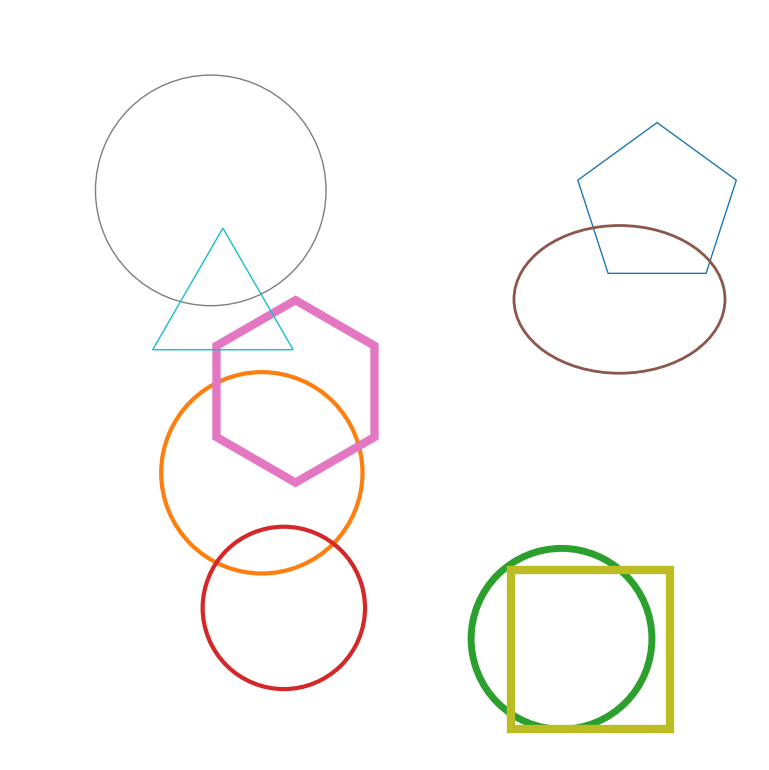[{"shape": "pentagon", "thickness": 0.5, "radius": 0.54, "center": [0.853, 0.733]}, {"shape": "circle", "thickness": 1.5, "radius": 0.65, "center": [0.34, 0.386]}, {"shape": "circle", "thickness": 2.5, "radius": 0.59, "center": [0.729, 0.17]}, {"shape": "circle", "thickness": 1.5, "radius": 0.53, "center": [0.369, 0.211]}, {"shape": "oval", "thickness": 1, "radius": 0.69, "center": [0.805, 0.611]}, {"shape": "hexagon", "thickness": 3, "radius": 0.59, "center": [0.384, 0.492]}, {"shape": "circle", "thickness": 0.5, "radius": 0.75, "center": [0.274, 0.753]}, {"shape": "square", "thickness": 3, "radius": 0.52, "center": [0.767, 0.157]}, {"shape": "triangle", "thickness": 0.5, "radius": 0.53, "center": [0.289, 0.598]}]